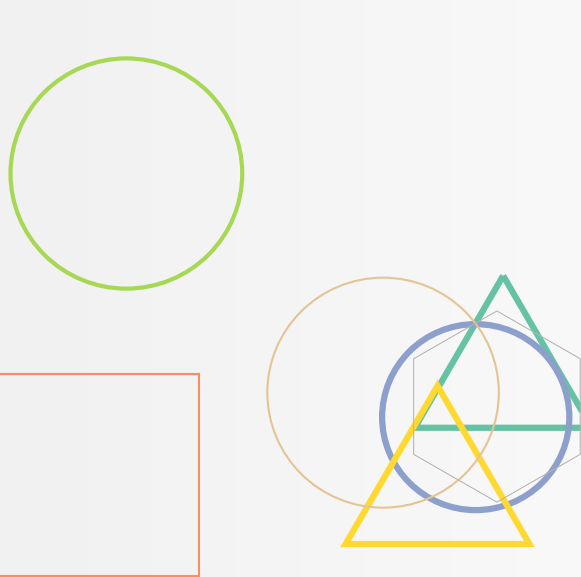[{"shape": "triangle", "thickness": 3, "radius": 0.88, "center": [0.866, 0.346]}, {"shape": "square", "thickness": 1, "radius": 0.88, "center": [0.166, 0.177]}, {"shape": "circle", "thickness": 3, "radius": 0.81, "center": [0.818, 0.277]}, {"shape": "circle", "thickness": 2, "radius": 1.0, "center": [0.217, 0.699]}, {"shape": "triangle", "thickness": 3, "radius": 0.91, "center": [0.753, 0.148]}, {"shape": "circle", "thickness": 1, "radius": 1.0, "center": [0.659, 0.319]}, {"shape": "hexagon", "thickness": 0.5, "radius": 0.83, "center": [0.855, 0.295]}]